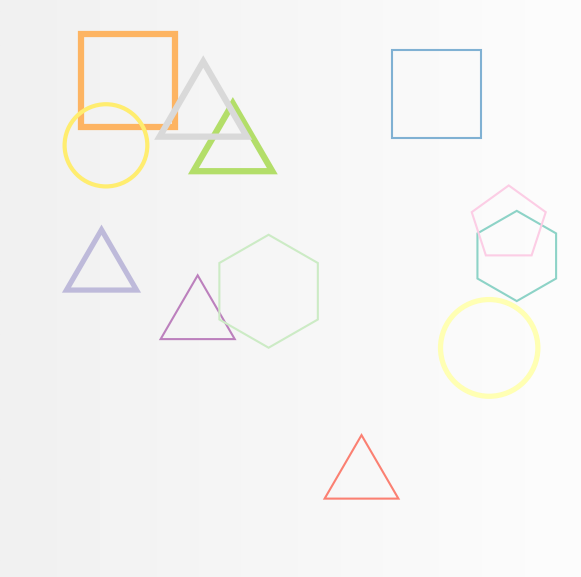[{"shape": "hexagon", "thickness": 1, "radius": 0.39, "center": [0.889, 0.556]}, {"shape": "circle", "thickness": 2.5, "radius": 0.42, "center": [0.842, 0.397]}, {"shape": "triangle", "thickness": 2.5, "radius": 0.35, "center": [0.175, 0.532]}, {"shape": "triangle", "thickness": 1, "radius": 0.37, "center": [0.622, 0.172]}, {"shape": "square", "thickness": 1, "radius": 0.38, "center": [0.752, 0.836]}, {"shape": "square", "thickness": 3, "radius": 0.4, "center": [0.22, 0.86]}, {"shape": "triangle", "thickness": 3, "radius": 0.39, "center": [0.401, 0.742]}, {"shape": "pentagon", "thickness": 1, "radius": 0.33, "center": [0.875, 0.611]}, {"shape": "triangle", "thickness": 3, "radius": 0.43, "center": [0.35, 0.806]}, {"shape": "triangle", "thickness": 1, "radius": 0.37, "center": [0.34, 0.449]}, {"shape": "hexagon", "thickness": 1, "radius": 0.49, "center": [0.462, 0.495]}, {"shape": "circle", "thickness": 2, "radius": 0.36, "center": [0.182, 0.747]}]